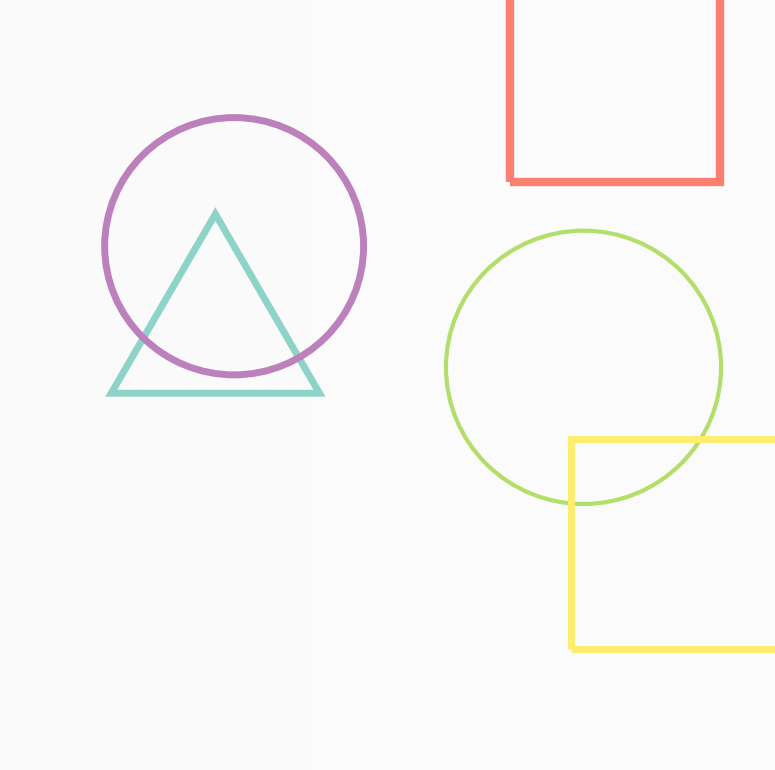[{"shape": "triangle", "thickness": 2.5, "radius": 0.78, "center": [0.278, 0.567]}, {"shape": "square", "thickness": 3, "radius": 0.68, "center": [0.794, 0.9]}, {"shape": "circle", "thickness": 1.5, "radius": 0.89, "center": [0.753, 0.523]}, {"shape": "circle", "thickness": 2.5, "radius": 0.84, "center": [0.302, 0.68]}, {"shape": "square", "thickness": 2.5, "radius": 0.68, "center": [0.873, 0.294]}]